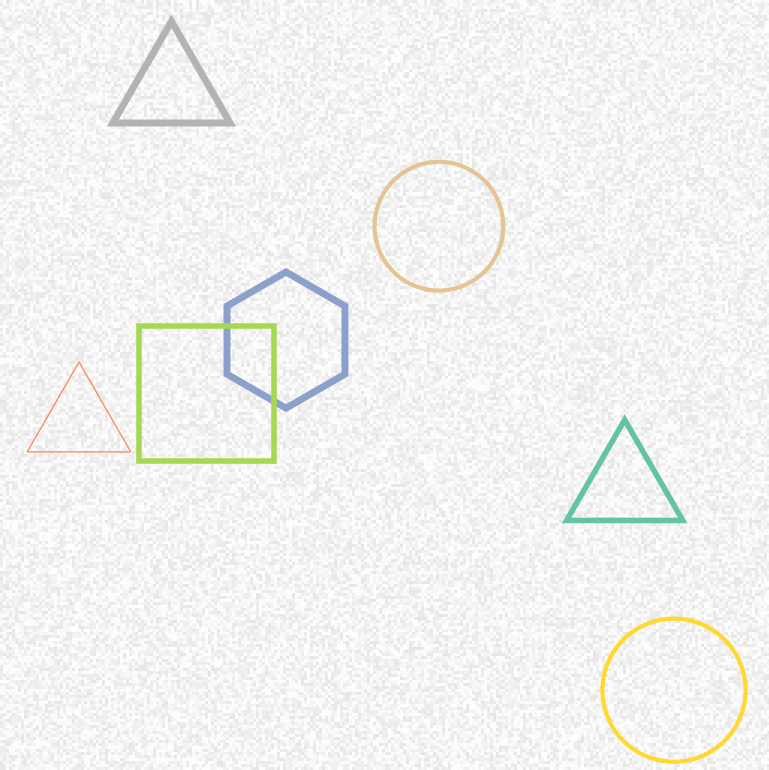[{"shape": "triangle", "thickness": 2, "radius": 0.44, "center": [0.811, 0.368]}, {"shape": "triangle", "thickness": 0.5, "radius": 0.39, "center": [0.103, 0.452]}, {"shape": "hexagon", "thickness": 2.5, "radius": 0.44, "center": [0.371, 0.558]}, {"shape": "square", "thickness": 2, "radius": 0.44, "center": [0.269, 0.489]}, {"shape": "circle", "thickness": 1.5, "radius": 0.46, "center": [0.875, 0.104]}, {"shape": "circle", "thickness": 1.5, "radius": 0.42, "center": [0.57, 0.706]}, {"shape": "triangle", "thickness": 2.5, "radius": 0.44, "center": [0.223, 0.884]}]